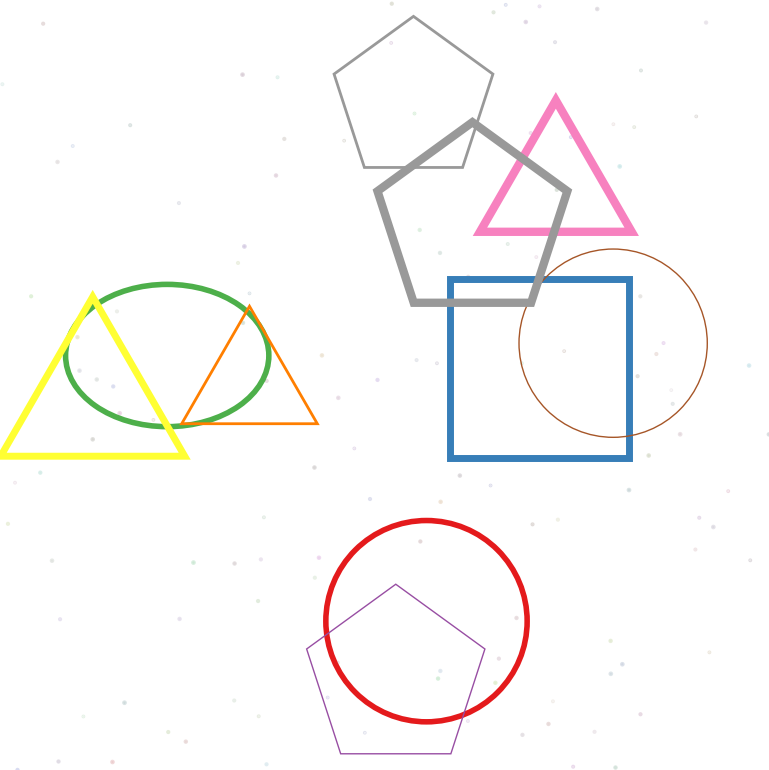[{"shape": "circle", "thickness": 2, "radius": 0.65, "center": [0.554, 0.193]}, {"shape": "square", "thickness": 2.5, "radius": 0.58, "center": [0.701, 0.522]}, {"shape": "oval", "thickness": 2, "radius": 0.66, "center": [0.217, 0.538]}, {"shape": "pentagon", "thickness": 0.5, "radius": 0.61, "center": [0.514, 0.12]}, {"shape": "triangle", "thickness": 1, "radius": 0.51, "center": [0.324, 0.501]}, {"shape": "triangle", "thickness": 2.5, "radius": 0.69, "center": [0.12, 0.477]}, {"shape": "circle", "thickness": 0.5, "radius": 0.61, "center": [0.796, 0.554]}, {"shape": "triangle", "thickness": 3, "radius": 0.57, "center": [0.722, 0.756]}, {"shape": "pentagon", "thickness": 1, "radius": 0.54, "center": [0.537, 0.87]}, {"shape": "pentagon", "thickness": 3, "radius": 0.65, "center": [0.614, 0.712]}]